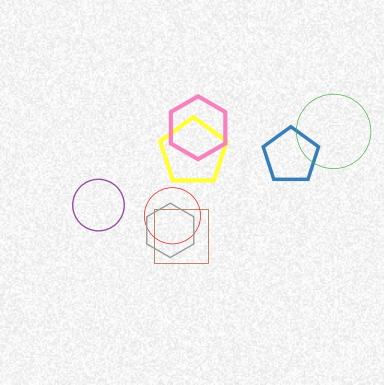[{"shape": "circle", "thickness": 0.5, "radius": 0.37, "center": [0.448, 0.44]}, {"shape": "pentagon", "thickness": 2.5, "radius": 0.38, "center": [0.756, 0.595]}, {"shape": "circle", "thickness": 0.5, "radius": 0.48, "center": [0.867, 0.659]}, {"shape": "circle", "thickness": 1, "radius": 0.33, "center": [0.256, 0.467]}, {"shape": "pentagon", "thickness": 3, "radius": 0.45, "center": [0.502, 0.605]}, {"shape": "square", "thickness": 0.5, "radius": 0.35, "center": [0.471, 0.387]}, {"shape": "hexagon", "thickness": 3, "radius": 0.41, "center": [0.514, 0.668]}, {"shape": "hexagon", "thickness": 1, "radius": 0.35, "center": [0.442, 0.402]}]